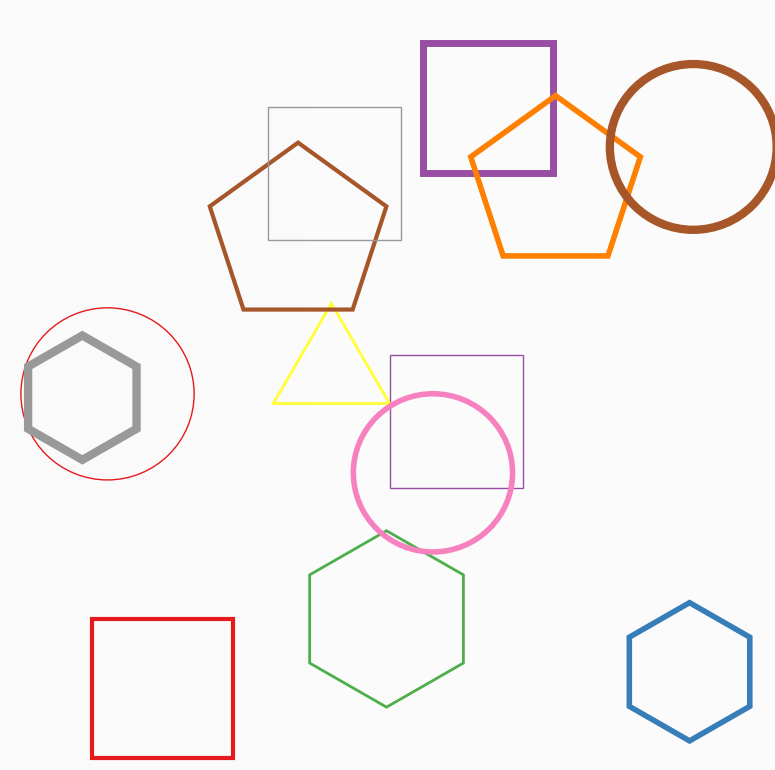[{"shape": "circle", "thickness": 0.5, "radius": 0.56, "center": [0.139, 0.488]}, {"shape": "square", "thickness": 1.5, "radius": 0.45, "center": [0.21, 0.106]}, {"shape": "hexagon", "thickness": 2, "radius": 0.45, "center": [0.89, 0.128]}, {"shape": "hexagon", "thickness": 1, "radius": 0.57, "center": [0.499, 0.196]}, {"shape": "square", "thickness": 0.5, "radius": 0.43, "center": [0.589, 0.453]}, {"shape": "square", "thickness": 2.5, "radius": 0.42, "center": [0.63, 0.86]}, {"shape": "pentagon", "thickness": 2, "radius": 0.58, "center": [0.717, 0.761]}, {"shape": "triangle", "thickness": 1, "radius": 0.43, "center": [0.428, 0.519]}, {"shape": "circle", "thickness": 3, "radius": 0.54, "center": [0.895, 0.809]}, {"shape": "pentagon", "thickness": 1.5, "radius": 0.6, "center": [0.385, 0.695]}, {"shape": "circle", "thickness": 2, "radius": 0.51, "center": [0.559, 0.386]}, {"shape": "square", "thickness": 0.5, "radius": 0.43, "center": [0.431, 0.775]}, {"shape": "hexagon", "thickness": 3, "radius": 0.4, "center": [0.106, 0.484]}]